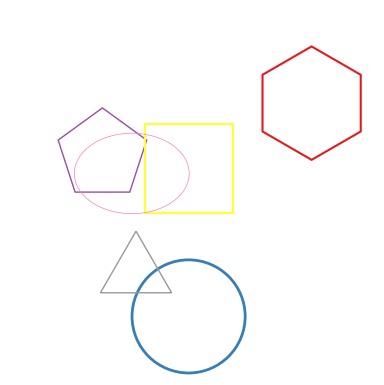[{"shape": "hexagon", "thickness": 1.5, "radius": 0.74, "center": [0.809, 0.732]}, {"shape": "circle", "thickness": 2, "radius": 0.73, "center": [0.49, 0.178]}, {"shape": "pentagon", "thickness": 1, "radius": 0.6, "center": [0.266, 0.599]}, {"shape": "square", "thickness": 1.5, "radius": 0.58, "center": [0.491, 0.562]}, {"shape": "oval", "thickness": 0.5, "radius": 0.75, "center": [0.342, 0.549]}, {"shape": "triangle", "thickness": 1, "radius": 0.53, "center": [0.353, 0.293]}]